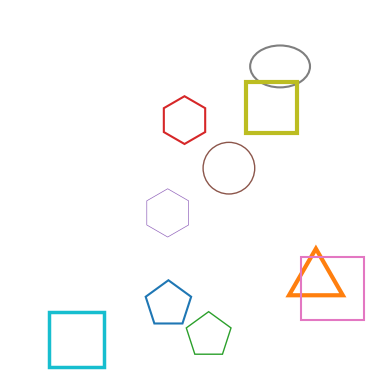[{"shape": "pentagon", "thickness": 1.5, "radius": 0.31, "center": [0.437, 0.21]}, {"shape": "triangle", "thickness": 3, "radius": 0.4, "center": [0.821, 0.273]}, {"shape": "pentagon", "thickness": 1, "radius": 0.31, "center": [0.542, 0.129]}, {"shape": "hexagon", "thickness": 1.5, "radius": 0.31, "center": [0.479, 0.688]}, {"shape": "hexagon", "thickness": 0.5, "radius": 0.31, "center": [0.436, 0.447]}, {"shape": "circle", "thickness": 1, "radius": 0.34, "center": [0.595, 0.563]}, {"shape": "square", "thickness": 1.5, "radius": 0.41, "center": [0.863, 0.25]}, {"shape": "oval", "thickness": 1.5, "radius": 0.39, "center": [0.727, 0.827]}, {"shape": "square", "thickness": 3, "radius": 0.33, "center": [0.706, 0.72]}, {"shape": "square", "thickness": 2.5, "radius": 0.35, "center": [0.199, 0.118]}]